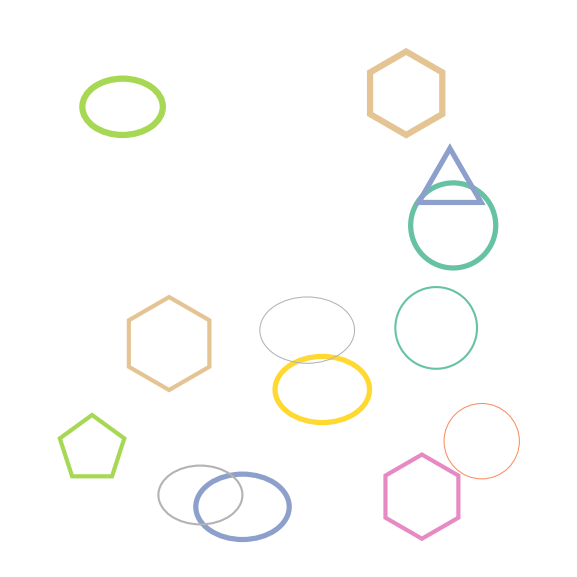[{"shape": "circle", "thickness": 1, "radius": 0.35, "center": [0.755, 0.431]}, {"shape": "circle", "thickness": 2.5, "radius": 0.37, "center": [0.785, 0.609]}, {"shape": "circle", "thickness": 0.5, "radius": 0.33, "center": [0.834, 0.235]}, {"shape": "triangle", "thickness": 2.5, "radius": 0.31, "center": [0.779, 0.68]}, {"shape": "oval", "thickness": 2.5, "radius": 0.4, "center": [0.42, 0.122]}, {"shape": "hexagon", "thickness": 2, "radius": 0.36, "center": [0.731, 0.139]}, {"shape": "pentagon", "thickness": 2, "radius": 0.29, "center": [0.159, 0.222]}, {"shape": "oval", "thickness": 3, "radius": 0.35, "center": [0.212, 0.814]}, {"shape": "oval", "thickness": 2.5, "radius": 0.41, "center": [0.558, 0.325]}, {"shape": "hexagon", "thickness": 3, "radius": 0.36, "center": [0.703, 0.838]}, {"shape": "hexagon", "thickness": 2, "radius": 0.4, "center": [0.293, 0.404]}, {"shape": "oval", "thickness": 1, "radius": 0.36, "center": [0.347, 0.142]}, {"shape": "oval", "thickness": 0.5, "radius": 0.41, "center": [0.532, 0.427]}]